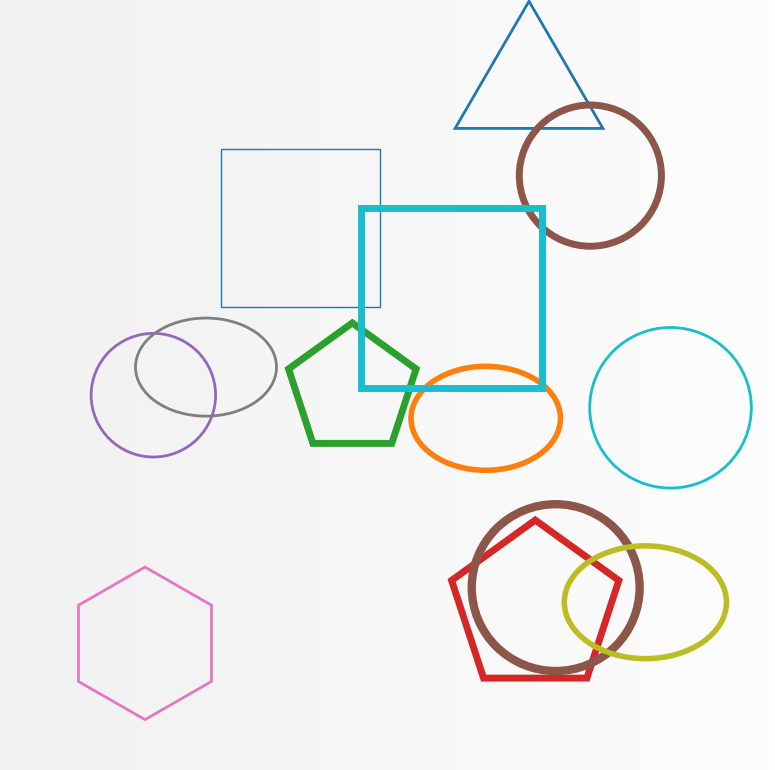[{"shape": "triangle", "thickness": 1, "radius": 0.55, "center": [0.683, 0.888]}, {"shape": "square", "thickness": 0.5, "radius": 0.51, "center": [0.388, 0.704]}, {"shape": "oval", "thickness": 2, "radius": 0.48, "center": [0.627, 0.457]}, {"shape": "pentagon", "thickness": 2.5, "radius": 0.43, "center": [0.455, 0.494]}, {"shape": "pentagon", "thickness": 2.5, "radius": 0.57, "center": [0.691, 0.211]}, {"shape": "circle", "thickness": 1, "radius": 0.4, "center": [0.198, 0.487]}, {"shape": "circle", "thickness": 3, "radius": 0.54, "center": [0.717, 0.237]}, {"shape": "circle", "thickness": 2.5, "radius": 0.46, "center": [0.762, 0.772]}, {"shape": "hexagon", "thickness": 1, "radius": 0.5, "center": [0.187, 0.164]}, {"shape": "oval", "thickness": 1, "radius": 0.45, "center": [0.266, 0.523]}, {"shape": "oval", "thickness": 2, "radius": 0.52, "center": [0.833, 0.218]}, {"shape": "square", "thickness": 2.5, "radius": 0.58, "center": [0.582, 0.613]}, {"shape": "circle", "thickness": 1, "radius": 0.52, "center": [0.865, 0.47]}]